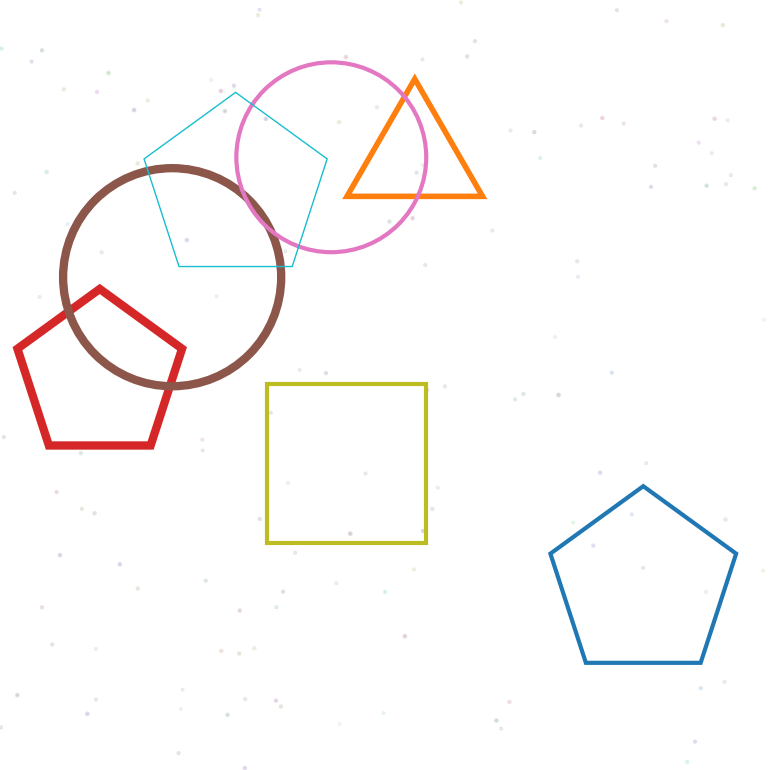[{"shape": "pentagon", "thickness": 1.5, "radius": 0.63, "center": [0.835, 0.242]}, {"shape": "triangle", "thickness": 2, "radius": 0.51, "center": [0.539, 0.796]}, {"shape": "pentagon", "thickness": 3, "radius": 0.56, "center": [0.13, 0.512]}, {"shape": "circle", "thickness": 3, "radius": 0.71, "center": [0.224, 0.64]}, {"shape": "circle", "thickness": 1.5, "radius": 0.62, "center": [0.43, 0.796]}, {"shape": "square", "thickness": 1.5, "radius": 0.52, "center": [0.45, 0.398]}, {"shape": "pentagon", "thickness": 0.5, "radius": 0.63, "center": [0.306, 0.755]}]